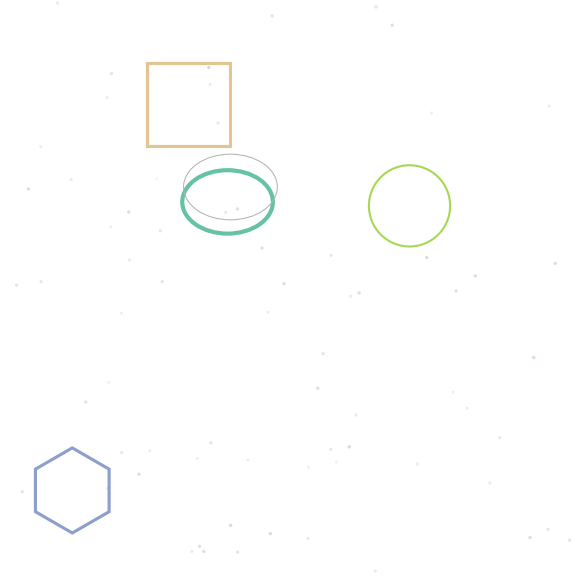[{"shape": "oval", "thickness": 2, "radius": 0.39, "center": [0.394, 0.65]}, {"shape": "hexagon", "thickness": 1.5, "radius": 0.37, "center": [0.125, 0.15]}, {"shape": "circle", "thickness": 1, "radius": 0.35, "center": [0.709, 0.643]}, {"shape": "square", "thickness": 1.5, "radius": 0.36, "center": [0.326, 0.818]}, {"shape": "oval", "thickness": 0.5, "radius": 0.41, "center": [0.399, 0.675]}]